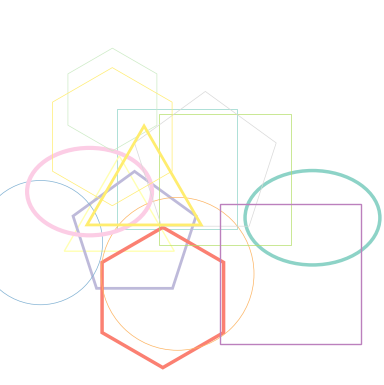[{"shape": "square", "thickness": 0.5, "radius": 0.78, "center": [0.459, 0.56]}, {"shape": "oval", "thickness": 2.5, "radius": 0.88, "center": [0.812, 0.434]}, {"shape": "triangle", "thickness": 1, "radius": 0.83, "center": [0.31, 0.43]}, {"shape": "pentagon", "thickness": 2, "radius": 0.84, "center": [0.349, 0.387]}, {"shape": "hexagon", "thickness": 2.5, "radius": 0.91, "center": [0.423, 0.227]}, {"shape": "circle", "thickness": 0.5, "radius": 0.81, "center": [0.105, 0.37]}, {"shape": "circle", "thickness": 0.5, "radius": 0.99, "center": [0.461, 0.289]}, {"shape": "square", "thickness": 0.5, "radius": 0.85, "center": [0.584, 0.534]}, {"shape": "oval", "thickness": 3, "radius": 0.81, "center": [0.233, 0.502]}, {"shape": "pentagon", "thickness": 0.5, "radius": 0.97, "center": [0.533, 0.569]}, {"shape": "square", "thickness": 1, "radius": 0.91, "center": [0.754, 0.289]}, {"shape": "hexagon", "thickness": 0.5, "radius": 0.67, "center": [0.292, 0.741]}, {"shape": "triangle", "thickness": 2, "radius": 0.86, "center": [0.374, 0.501]}, {"shape": "hexagon", "thickness": 0.5, "radius": 0.9, "center": [0.292, 0.645]}]